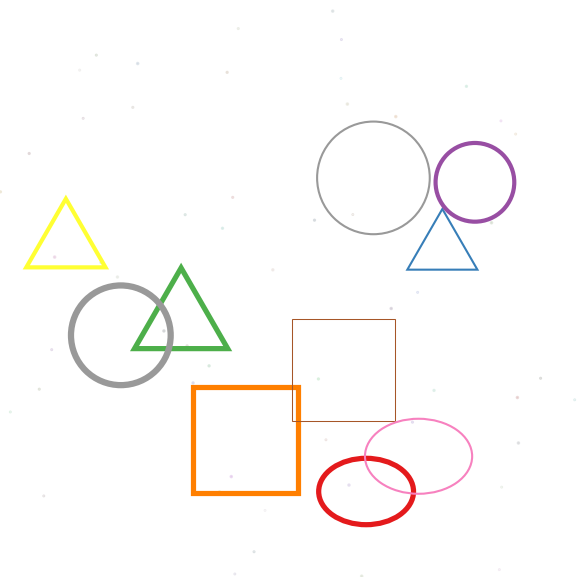[{"shape": "oval", "thickness": 2.5, "radius": 0.41, "center": [0.634, 0.148]}, {"shape": "triangle", "thickness": 1, "radius": 0.35, "center": [0.766, 0.567]}, {"shape": "triangle", "thickness": 2.5, "radius": 0.47, "center": [0.314, 0.442]}, {"shape": "circle", "thickness": 2, "radius": 0.34, "center": [0.822, 0.683]}, {"shape": "square", "thickness": 2.5, "radius": 0.46, "center": [0.426, 0.237]}, {"shape": "triangle", "thickness": 2, "radius": 0.4, "center": [0.114, 0.576]}, {"shape": "square", "thickness": 0.5, "radius": 0.45, "center": [0.595, 0.359]}, {"shape": "oval", "thickness": 1, "radius": 0.46, "center": [0.725, 0.209]}, {"shape": "circle", "thickness": 3, "radius": 0.43, "center": [0.209, 0.419]}, {"shape": "circle", "thickness": 1, "radius": 0.49, "center": [0.647, 0.691]}]